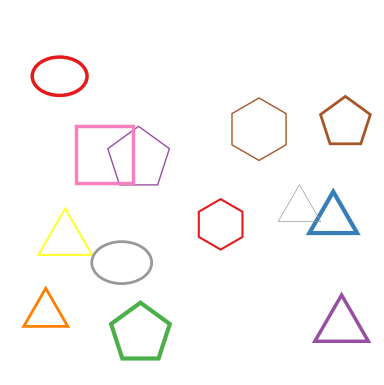[{"shape": "hexagon", "thickness": 1.5, "radius": 0.33, "center": [0.573, 0.417]}, {"shape": "oval", "thickness": 2.5, "radius": 0.36, "center": [0.155, 0.802]}, {"shape": "triangle", "thickness": 3, "radius": 0.36, "center": [0.866, 0.431]}, {"shape": "pentagon", "thickness": 3, "radius": 0.4, "center": [0.365, 0.134]}, {"shape": "triangle", "thickness": 2.5, "radius": 0.4, "center": [0.887, 0.154]}, {"shape": "pentagon", "thickness": 1, "radius": 0.42, "center": [0.36, 0.588]}, {"shape": "triangle", "thickness": 2, "radius": 0.33, "center": [0.119, 0.185]}, {"shape": "triangle", "thickness": 1.5, "radius": 0.4, "center": [0.169, 0.378]}, {"shape": "pentagon", "thickness": 2, "radius": 0.34, "center": [0.897, 0.682]}, {"shape": "hexagon", "thickness": 1, "radius": 0.41, "center": [0.673, 0.664]}, {"shape": "square", "thickness": 2.5, "radius": 0.37, "center": [0.271, 0.598]}, {"shape": "oval", "thickness": 2, "radius": 0.39, "center": [0.316, 0.318]}, {"shape": "triangle", "thickness": 0.5, "radius": 0.32, "center": [0.778, 0.456]}]